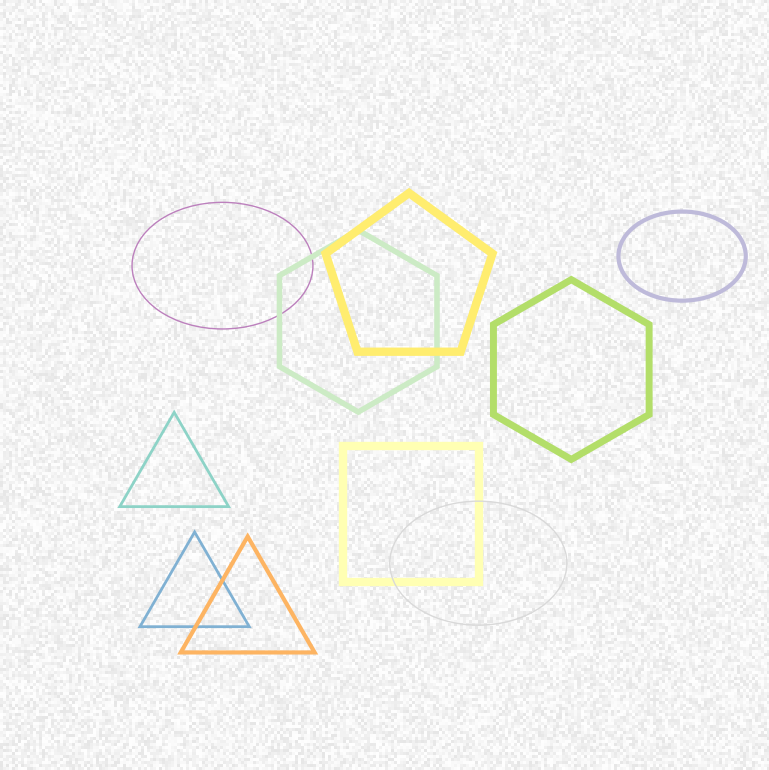[{"shape": "triangle", "thickness": 1, "radius": 0.41, "center": [0.226, 0.383]}, {"shape": "square", "thickness": 3, "radius": 0.44, "center": [0.534, 0.333]}, {"shape": "oval", "thickness": 1.5, "radius": 0.41, "center": [0.886, 0.667]}, {"shape": "triangle", "thickness": 1, "radius": 0.41, "center": [0.253, 0.227]}, {"shape": "triangle", "thickness": 1.5, "radius": 0.5, "center": [0.322, 0.203]}, {"shape": "hexagon", "thickness": 2.5, "radius": 0.58, "center": [0.742, 0.52]}, {"shape": "oval", "thickness": 0.5, "radius": 0.58, "center": [0.621, 0.269]}, {"shape": "oval", "thickness": 0.5, "radius": 0.59, "center": [0.289, 0.655]}, {"shape": "hexagon", "thickness": 2, "radius": 0.59, "center": [0.465, 0.583]}, {"shape": "pentagon", "thickness": 3, "radius": 0.57, "center": [0.531, 0.635]}]